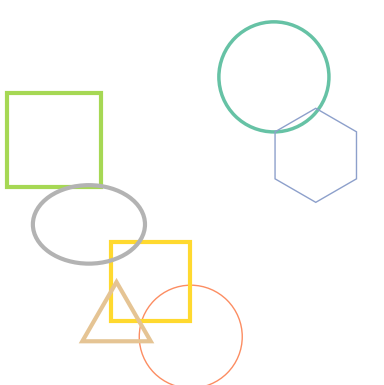[{"shape": "circle", "thickness": 2.5, "radius": 0.71, "center": [0.711, 0.8]}, {"shape": "circle", "thickness": 1, "radius": 0.67, "center": [0.495, 0.125]}, {"shape": "hexagon", "thickness": 1, "radius": 0.61, "center": [0.82, 0.597]}, {"shape": "square", "thickness": 3, "radius": 0.61, "center": [0.141, 0.636]}, {"shape": "square", "thickness": 3, "radius": 0.51, "center": [0.392, 0.268]}, {"shape": "triangle", "thickness": 3, "radius": 0.51, "center": [0.303, 0.165]}, {"shape": "oval", "thickness": 3, "radius": 0.73, "center": [0.231, 0.417]}]